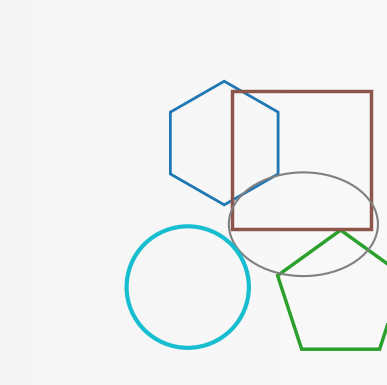[{"shape": "hexagon", "thickness": 2, "radius": 0.8, "center": [0.579, 0.628]}, {"shape": "pentagon", "thickness": 2.5, "radius": 0.86, "center": [0.879, 0.231]}, {"shape": "square", "thickness": 2.5, "radius": 0.89, "center": [0.778, 0.585]}, {"shape": "oval", "thickness": 1.5, "radius": 0.96, "center": [0.783, 0.418]}, {"shape": "circle", "thickness": 3, "radius": 0.79, "center": [0.484, 0.254]}]